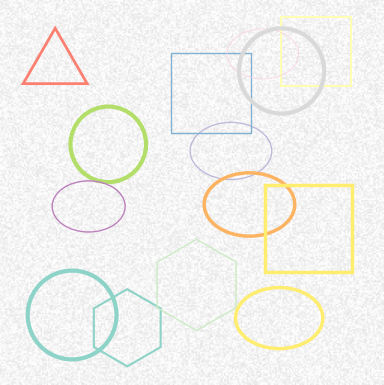[{"shape": "circle", "thickness": 3, "radius": 0.58, "center": [0.187, 0.182]}, {"shape": "hexagon", "thickness": 1.5, "radius": 0.5, "center": [0.331, 0.149]}, {"shape": "square", "thickness": 1.5, "radius": 0.45, "center": [0.82, 0.867]}, {"shape": "oval", "thickness": 1, "radius": 0.53, "center": [0.6, 0.608]}, {"shape": "triangle", "thickness": 2, "radius": 0.48, "center": [0.143, 0.831]}, {"shape": "square", "thickness": 1, "radius": 0.52, "center": [0.549, 0.759]}, {"shape": "oval", "thickness": 2.5, "radius": 0.59, "center": [0.648, 0.469]}, {"shape": "circle", "thickness": 3, "radius": 0.49, "center": [0.281, 0.625]}, {"shape": "oval", "thickness": 0.5, "radius": 0.46, "center": [0.683, 0.86]}, {"shape": "circle", "thickness": 3, "radius": 0.55, "center": [0.731, 0.816]}, {"shape": "oval", "thickness": 1, "radius": 0.47, "center": [0.23, 0.464]}, {"shape": "hexagon", "thickness": 1, "radius": 0.59, "center": [0.511, 0.26]}, {"shape": "oval", "thickness": 2.5, "radius": 0.57, "center": [0.725, 0.174]}, {"shape": "square", "thickness": 2.5, "radius": 0.56, "center": [0.801, 0.406]}]